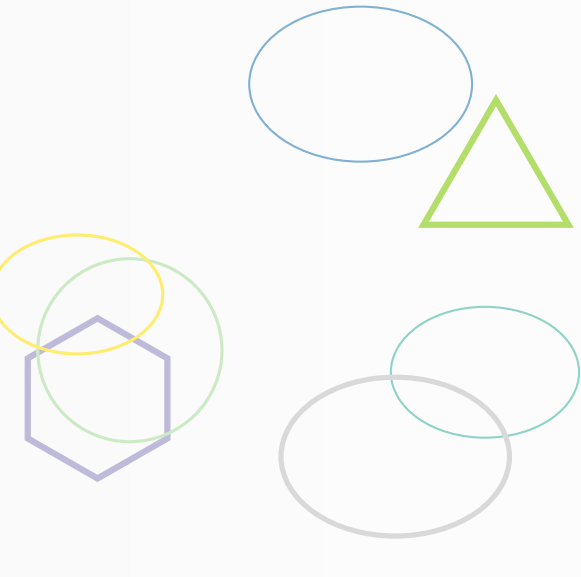[{"shape": "oval", "thickness": 1, "radius": 0.81, "center": [0.834, 0.355]}, {"shape": "hexagon", "thickness": 3, "radius": 0.69, "center": [0.168, 0.309]}, {"shape": "oval", "thickness": 1, "radius": 0.96, "center": [0.62, 0.853]}, {"shape": "triangle", "thickness": 3, "radius": 0.72, "center": [0.853, 0.682]}, {"shape": "oval", "thickness": 2.5, "radius": 0.98, "center": [0.68, 0.208]}, {"shape": "circle", "thickness": 1.5, "radius": 0.79, "center": [0.223, 0.393]}, {"shape": "oval", "thickness": 1.5, "radius": 0.74, "center": [0.133, 0.489]}]